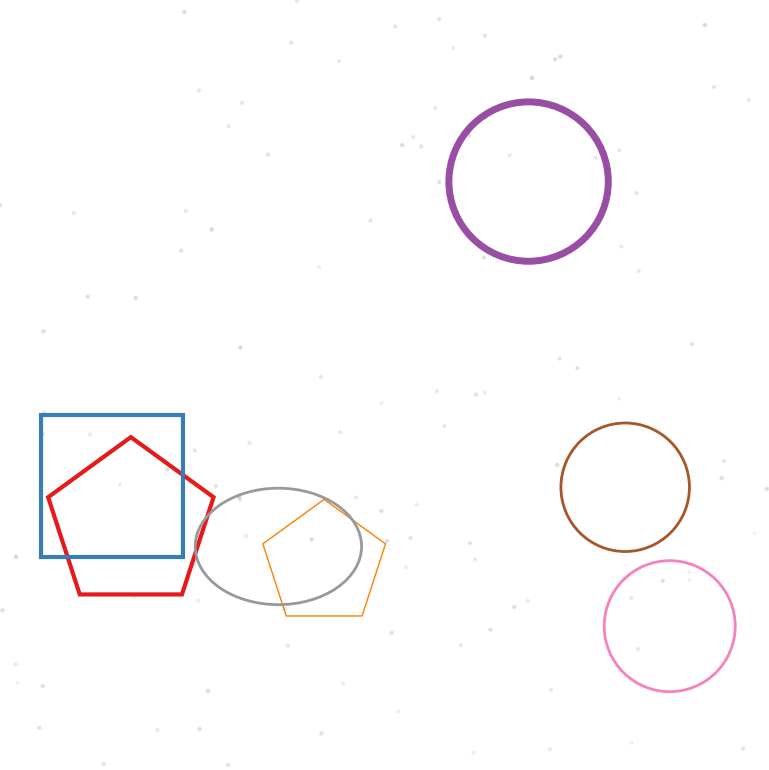[{"shape": "pentagon", "thickness": 1.5, "radius": 0.56, "center": [0.17, 0.319]}, {"shape": "square", "thickness": 1.5, "radius": 0.46, "center": [0.145, 0.369]}, {"shape": "circle", "thickness": 2.5, "radius": 0.52, "center": [0.686, 0.764]}, {"shape": "pentagon", "thickness": 0.5, "radius": 0.42, "center": [0.421, 0.268]}, {"shape": "circle", "thickness": 1, "radius": 0.42, "center": [0.812, 0.367]}, {"shape": "circle", "thickness": 1, "radius": 0.43, "center": [0.87, 0.187]}, {"shape": "oval", "thickness": 1, "radius": 0.54, "center": [0.362, 0.29]}]